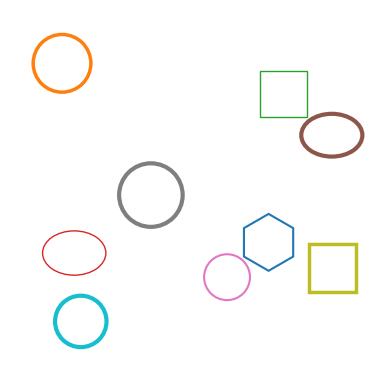[{"shape": "hexagon", "thickness": 1.5, "radius": 0.37, "center": [0.698, 0.371]}, {"shape": "circle", "thickness": 2.5, "radius": 0.37, "center": [0.161, 0.836]}, {"shape": "square", "thickness": 1, "radius": 0.3, "center": [0.736, 0.756]}, {"shape": "oval", "thickness": 1, "radius": 0.41, "center": [0.193, 0.343]}, {"shape": "oval", "thickness": 3, "radius": 0.4, "center": [0.862, 0.649]}, {"shape": "circle", "thickness": 1.5, "radius": 0.3, "center": [0.59, 0.28]}, {"shape": "circle", "thickness": 3, "radius": 0.41, "center": [0.392, 0.493]}, {"shape": "square", "thickness": 2.5, "radius": 0.31, "center": [0.864, 0.304]}, {"shape": "circle", "thickness": 3, "radius": 0.33, "center": [0.21, 0.165]}]